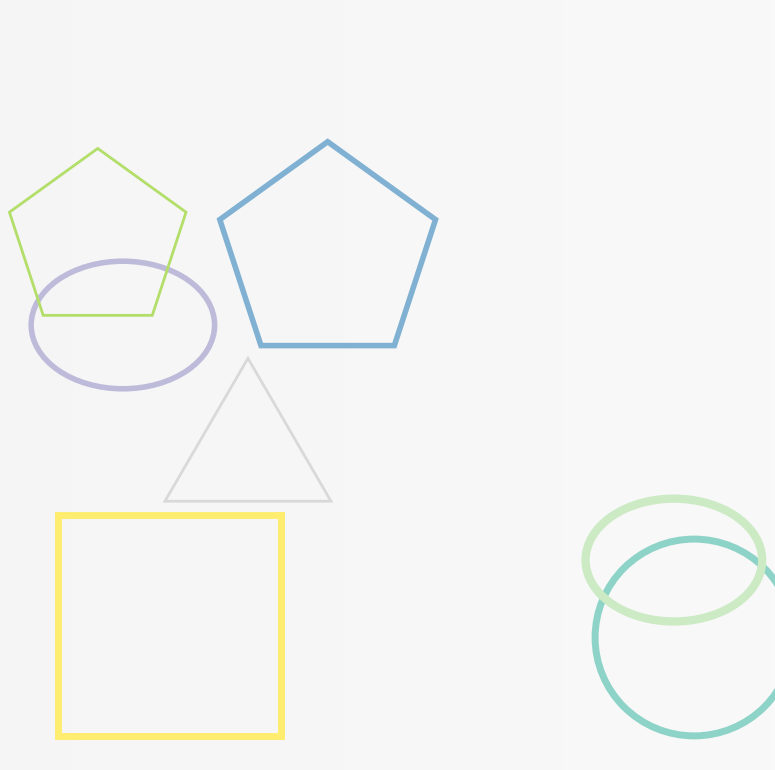[{"shape": "circle", "thickness": 2.5, "radius": 0.64, "center": [0.896, 0.172]}, {"shape": "oval", "thickness": 2, "radius": 0.59, "center": [0.159, 0.578]}, {"shape": "pentagon", "thickness": 2, "radius": 0.73, "center": [0.423, 0.67]}, {"shape": "pentagon", "thickness": 1, "radius": 0.6, "center": [0.126, 0.687]}, {"shape": "triangle", "thickness": 1, "radius": 0.62, "center": [0.32, 0.411]}, {"shape": "oval", "thickness": 3, "radius": 0.57, "center": [0.869, 0.273]}, {"shape": "square", "thickness": 2.5, "radius": 0.72, "center": [0.218, 0.188]}]